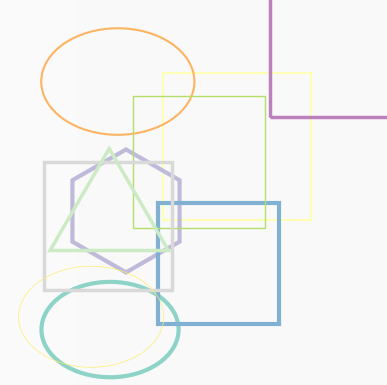[{"shape": "oval", "thickness": 3, "radius": 0.88, "center": [0.284, 0.144]}, {"shape": "square", "thickness": 1.5, "radius": 0.96, "center": [0.611, 0.619]}, {"shape": "hexagon", "thickness": 3, "radius": 0.8, "center": [0.325, 0.452]}, {"shape": "square", "thickness": 3, "radius": 0.78, "center": [0.564, 0.315]}, {"shape": "oval", "thickness": 1.5, "radius": 0.99, "center": [0.304, 0.788]}, {"shape": "square", "thickness": 1, "radius": 0.85, "center": [0.514, 0.58]}, {"shape": "square", "thickness": 2.5, "radius": 0.83, "center": [0.278, 0.413]}, {"shape": "square", "thickness": 2.5, "radius": 0.96, "center": [0.889, 0.889]}, {"shape": "triangle", "thickness": 2.5, "radius": 0.88, "center": [0.282, 0.438]}, {"shape": "oval", "thickness": 0.5, "radius": 0.94, "center": [0.235, 0.177]}]